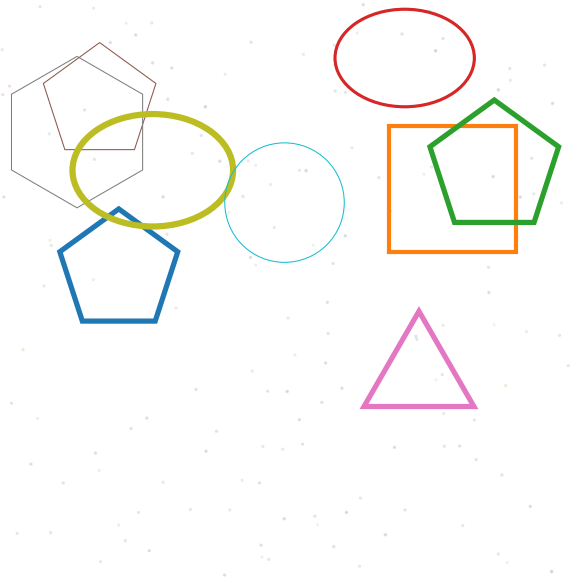[{"shape": "pentagon", "thickness": 2.5, "radius": 0.54, "center": [0.206, 0.53]}, {"shape": "square", "thickness": 2, "radius": 0.55, "center": [0.784, 0.671]}, {"shape": "pentagon", "thickness": 2.5, "radius": 0.59, "center": [0.856, 0.709]}, {"shape": "oval", "thickness": 1.5, "radius": 0.6, "center": [0.701, 0.899]}, {"shape": "pentagon", "thickness": 0.5, "radius": 0.51, "center": [0.173, 0.823]}, {"shape": "triangle", "thickness": 2.5, "radius": 0.55, "center": [0.725, 0.35]}, {"shape": "hexagon", "thickness": 0.5, "radius": 0.66, "center": [0.133, 0.77]}, {"shape": "oval", "thickness": 3, "radius": 0.7, "center": [0.265, 0.704]}, {"shape": "circle", "thickness": 0.5, "radius": 0.52, "center": [0.493, 0.648]}]